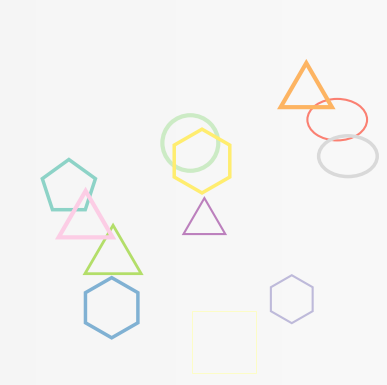[{"shape": "pentagon", "thickness": 2.5, "radius": 0.36, "center": [0.178, 0.514]}, {"shape": "square", "thickness": 0.5, "radius": 0.41, "center": [0.578, 0.112]}, {"shape": "hexagon", "thickness": 1.5, "radius": 0.31, "center": [0.753, 0.223]}, {"shape": "oval", "thickness": 1.5, "radius": 0.39, "center": [0.87, 0.689]}, {"shape": "hexagon", "thickness": 2.5, "radius": 0.39, "center": [0.288, 0.201]}, {"shape": "triangle", "thickness": 3, "radius": 0.38, "center": [0.79, 0.76]}, {"shape": "triangle", "thickness": 2, "radius": 0.42, "center": [0.292, 0.331]}, {"shape": "triangle", "thickness": 3, "radius": 0.4, "center": [0.221, 0.424]}, {"shape": "oval", "thickness": 2.5, "radius": 0.38, "center": [0.898, 0.594]}, {"shape": "triangle", "thickness": 1.5, "radius": 0.31, "center": [0.527, 0.423]}, {"shape": "circle", "thickness": 3, "radius": 0.36, "center": [0.491, 0.629]}, {"shape": "hexagon", "thickness": 2.5, "radius": 0.41, "center": [0.521, 0.582]}]